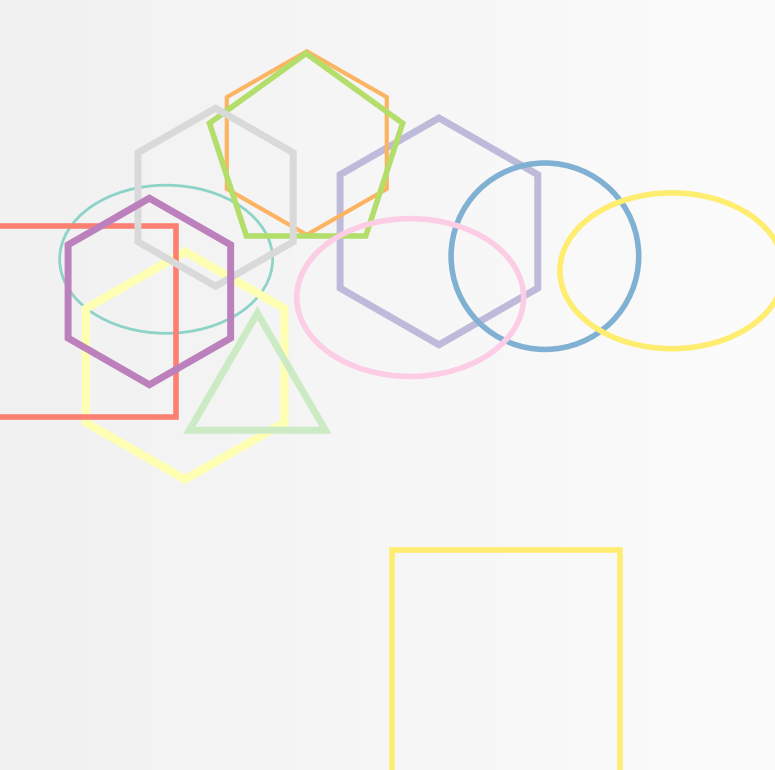[{"shape": "oval", "thickness": 1, "radius": 0.69, "center": [0.214, 0.663]}, {"shape": "hexagon", "thickness": 3, "radius": 0.74, "center": [0.239, 0.525]}, {"shape": "hexagon", "thickness": 2.5, "radius": 0.74, "center": [0.566, 0.699]}, {"shape": "square", "thickness": 2, "radius": 0.62, "center": [0.103, 0.583]}, {"shape": "circle", "thickness": 2, "radius": 0.61, "center": [0.703, 0.667]}, {"shape": "hexagon", "thickness": 1.5, "radius": 0.6, "center": [0.396, 0.814]}, {"shape": "pentagon", "thickness": 2, "radius": 0.66, "center": [0.395, 0.8]}, {"shape": "oval", "thickness": 2, "radius": 0.73, "center": [0.529, 0.614]}, {"shape": "hexagon", "thickness": 2.5, "radius": 0.58, "center": [0.278, 0.744]}, {"shape": "hexagon", "thickness": 2.5, "radius": 0.61, "center": [0.193, 0.621]}, {"shape": "triangle", "thickness": 2.5, "radius": 0.51, "center": [0.332, 0.492]}, {"shape": "oval", "thickness": 2, "radius": 0.72, "center": [0.867, 0.648]}, {"shape": "square", "thickness": 2, "radius": 0.73, "center": [0.653, 0.139]}]